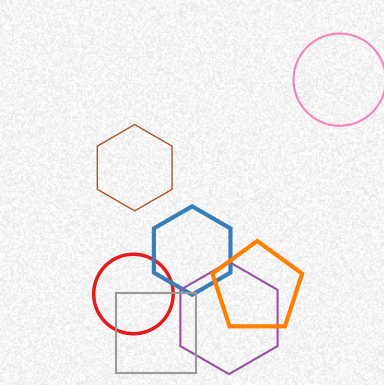[{"shape": "circle", "thickness": 2.5, "radius": 0.52, "center": [0.347, 0.236]}, {"shape": "hexagon", "thickness": 3, "radius": 0.57, "center": [0.499, 0.349]}, {"shape": "hexagon", "thickness": 1.5, "radius": 0.73, "center": [0.595, 0.174]}, {"shape": "pentagon", "thickness": 3, "radius": 0.61, "center": [0.668, 0.252]}, {"shape": "hexagon", "thickness": 1, "radius": 0.56, "center": [0.35, 0.564]}, {"shape": "circle", "thickness": 1.5, "radius": 0.6, "center": [0.882, 0.793]}, {"shape": "square", "thickness": 1.5, "radius": 0.52, "center": [0.405, 0.134]}]